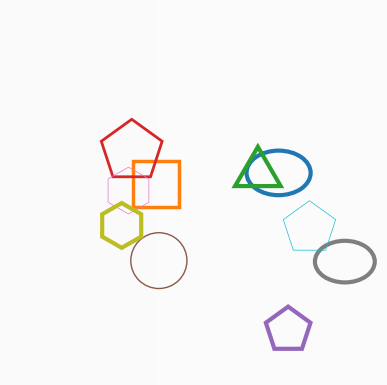[{"shape": "oval", "thickness": 3, "radius": 0.41, "center": [0.719, 0.551]}, {"shape": "square", "thickness": 2.5, "radius": 0.3, "center": [0.404, 0.523]}, {"shape": "triangle", "thickness": 3, "radius": 0.34, "center": [0.665, 0.551]}, {"shape": "pentagon", "thickness": 2, "radius": 0.41, "center": [0.34, 0.608]}, {"shape": "pentagon", "thickness": 3, "radius": 0.3, "center": [0.744, 0.143]}, {"shape": "circle", "thickness": 1, "radius": 0.36, "center": [0.41, 0.323]}, {"shape": "hexagon", "thickness": 0.5, "radius": 0.3, "center": [0.332, 0.505]}, {"shape": "oval", "thickness": 3, "radius": 0.39, "center": [0.89, 0.32]}, {"shape": "hexagon", "thickness": 3, "radius": 0.29, "center": [0.314, 0.414]}, {"shape": "pentagon", "thickness": 0.5, "radius": 0.36, "center": [0.799, 0.408]}]